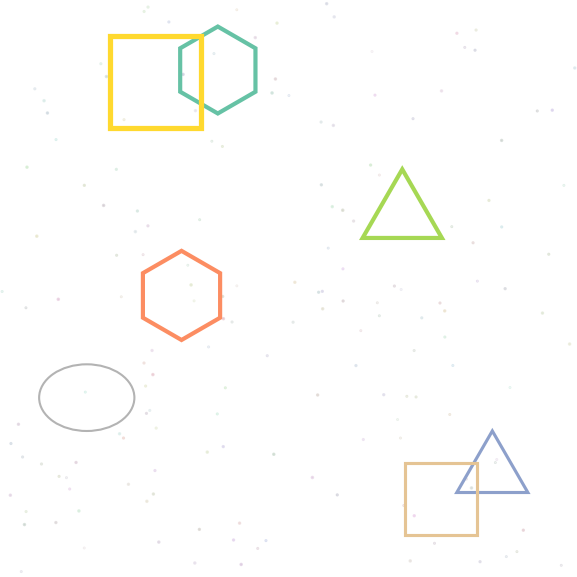[{"shape": "hexagon", "thickness": 2, "radius": 0.38, "center": [0.377, 0.878]}, {"shape": "hexagon", "thickness": 2, "radius": 0.39, "center": [0.314, 0.488]}, {"shape": "triangle", "thickness": 1.5, "radius": 0.36, "center": [0.853, 0.182]}, {"shape": "triangle", "thickness": 2, "radius": 0.4, "center": [0.697, 0.627]}, {"shape": "square", "thickness": 2.5, "radius": 0.4, "center": [0.269, 0.857]}, {"shape": "square", "thickness": 1.5, "radius": 0.31, "center": [0.764, 0.135]}, {"shape": "oval", "thickness": 1, "radius": 0.41, "center": [0.15, 0.311]}]